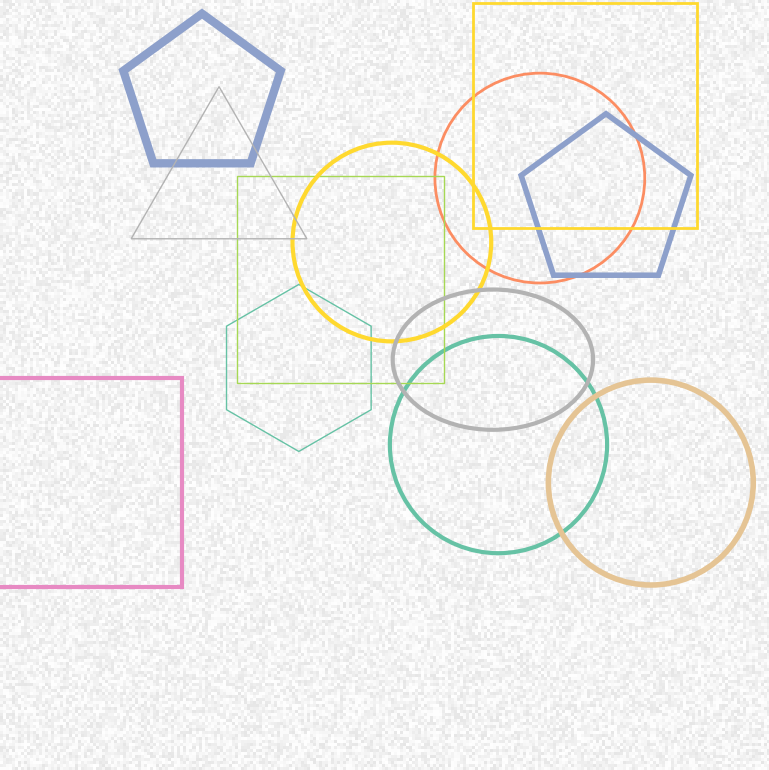[{"shape": "hexagon", "thickness": 0.5, "radius": 0.54, "center": [0.388, 0.522]}, {"shape": "circle", "thickness": 1.5, "radius": 0.71, "center": [0.647, 0.423]}, {"shape": "circle", "thickness": 1, "radius": 0.68, "center": [0.701, 0.769]}, {"shape": "pentagon", "thickness": 3, "radius": 0.54, "center": [0.262, 0.875]}, {"shape": "pentagon", "thickness": 2, "radius": 0.58, "center": [0.787, 0.736]}, {"shape": "square", "thickness": 1.5, "radius": 0.68, "center": [0.101, 0.373]}, {"shape": "square", "thickness": 0.5, "radius": 0.67, "center": [0.442, 0.637]}, {"shape": "square", "thickness": 1, "radius": 0.73, "center": [0.76, 0.85]}, {"shape": "circle", "thickness": 1.5, "radius": 0.65, "center": [0.509, 0.686]}, {"shape": "circle", "thickness": 2, "radius": 0.67, "center": [0.845, 0.373]}, {"shape": "triangle", "thickness": 0.5, "radius": 0.66, "center": [0.284, 0.756]}, {"shape": "oval", "thickness": 1.5, "radius": 0.65, "center": [0.64, 0.533]}]